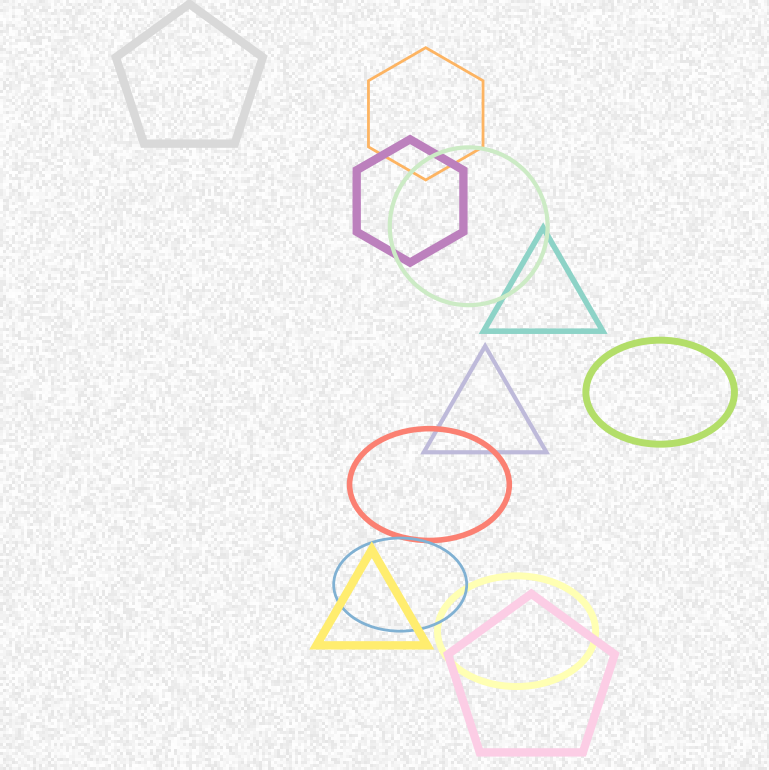[{"shape": "triangle", "thickness": 2, "radius": 0.45, "center": [0.705, 0.615]}, {"shape": "oval", "thickness": 2.5, "radius": 0.51, "center": [0.671, 0.18]}, {"shape": "triangle", "thickness": 1.5, "radius": 0.46, "center": [0.63, 0.459]}, {"shape": "oval", "thickness": 2, "radius": 0.52, "center": [0.558, 0.371]}, {"shape": "oval", "thickness": 1, "radius": 0.43, "center": [0.52, 0.241]}, {"shape": "hexagon", "thickness": 1, "radius": 0.43, "center": [0.553, 0.852]}, {"shape": "oval", "thickness": 2.5, "radius": 0.48, "center": [0.857, 0.491]}, {"shape": "pentagon", "thickness": 3, "radius": 0.57, "center": [0.69, 0.115]}, {"shape": "pentagon", "thickness": 3, "radius": 0.5, "center": [0.246, 0.895]}, {"shape": "hexagon", "thickness": 3, "radius": 0.4, "center": [0.533, 0.739]}, {"shape": "circle", "thickness": 1.5, "radius": 0.51, "center": [0.609, 0.706]}, {"shape": "triangle", "thickness": 3, "radius": 0.41, "center": [0.483, 0.203]}]